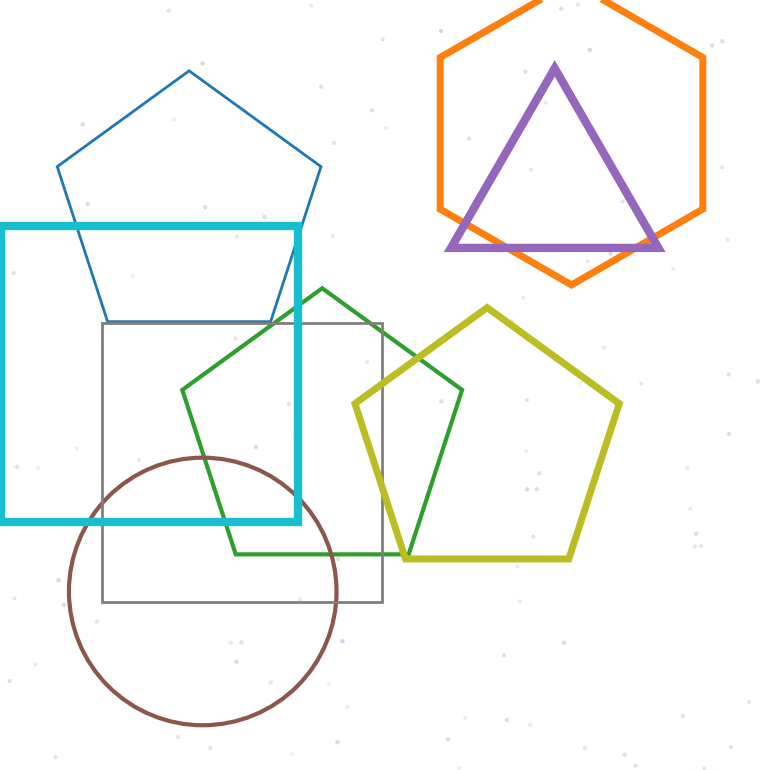[{"shape": "pentagon", "thickness": 1, "radius": 0.9, "center": [0.246, 0.728]}, {"shape": "hexagon", "thickness": 2.5, "radius": 0.98, "center": [0.742, 0.827]}, {"shape": "pentagon", "thickness": 1.5, "radius": 0.96, "center": [0.418, 0.435]}, {"shape": "triangle", "thickness": 3, "radius": 0.78, "center": [0.72, 0.756]}, {"shape": "circle", "thickness": 1.5, "radius": 0.87, "center": [0.263, 0.232]}, {"shape": "square", "thickness": 1, "radius": 0.91, "center": [0.314, 0.4]}, {"shape": "pentagon", "thickness": 2.5, "radius": 0.9, "center": [0.633, 0.42]}, {"shape": "square", "thickness": 3, "radius": 0.96, "center": [0.194, 0.514]}]